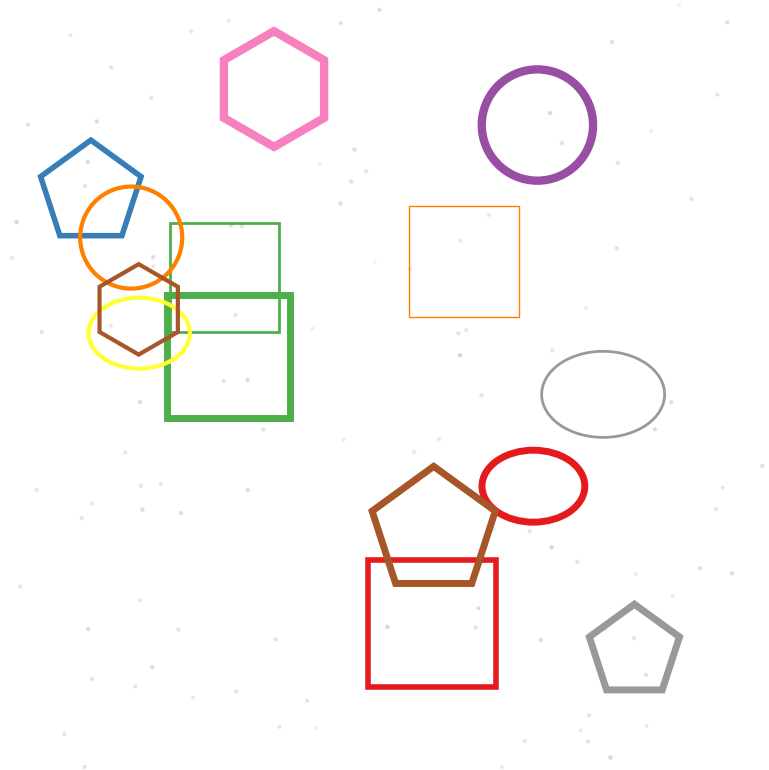[{"shape": "square", "thickness": 2, "radius": 0.41, "center": [0.561, 0.19]}, {"shape": "oval", "thickness": 2.5, "radius": 0.33, "center": [0.693, 0.369]}, {"shape": "pentagon", "thickness": 2, "radius": 0.34, "center": [0.118, 0.749]}, {"shape": "square", "thickness": 2.5, "radius": 0.4, "center": [0.296, 0.537]}, {"shape": "square", "thickness": 1, "radius": 0.35, "center": [0.292, 0.64]}, {"shape": "circle", "thickness": 3, "radius": 0.36, "center": [0.698, 0.838]}, {"shape": "square", "thickness": 0.5, "radius": 0.36, "center": [0.603, 0.66]}, {"shape": "circle", "thickness": 1.5, "radius": 0.33, "center": [0.17, 0.691]}, {"shape": "oval", "thickness": 1.5, "radius": 0.33, "center": [0.181, 0.567]}, {"shape": "pentagon", "thickness": 2.5, "radius": 0.42, "center": [0.563, 0.31]}, {"shape": "hexagon", "thickness": 1.5, "radius": 0.29, "center": [0.18, 0.598]}, {"shape": "hexagon", "thickness": 3, "radius": 0.38, "center": [0.356, 0.884]}, {"shape": "oval", "thickness": 1, "radius": 0.4, "center": [0.783, 0.488]}, {"shape": "pentagon", "thickness": 2.5, "radius": 0.31, "center": [0.824, 0.154]}]